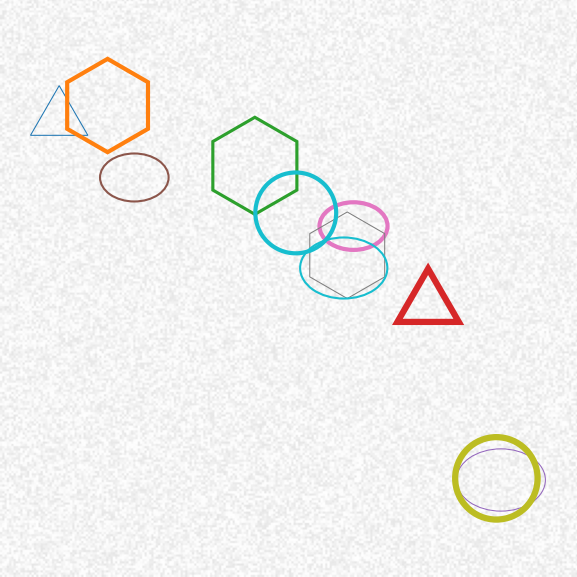[{"shape": "triangle", "thickness": 0.5, "radius": 0.29, "center": [0.102, 0.793]}, {"shape": "hexagon", "thickness": 2, "radius": 0.4, "center": [0.186, 0.816]}, {"shape": "hexagon", "thickness": 1.5, "radius": 0.42, "center": [0.441, 0.712]}, {"shape": "triangle", "thickness": 3, "radius": 0.31, "center": [0.741, 0.472]}, {"shape": "oval", "thickness": 0.5, "radius": 0.39, "center": [0.867, 0.168]}, {"shape": "oval", "thickness": 1, "radius": 0.3, "center": [0.233, 0.692]}, {"shape": "oval", "thickness": 2, "radius": 0.29, "center": [0.612, 0.608]}, {"shape": "hexagon", "thickness": 0.5, "radius": 0.37, "center": [0.601, 0.557]}, {"shape": "circle", "thickness": 3, "radius": 0.36, "center": [0.86, 0.171]}, {"shape": "circle", "thickness": 2, "radius": 0.35, "center": [0.512, 0.63]}, {"shape": "oval", "thickness": 1, "radius": 0.38, "center": [0.595, 0.535]}]